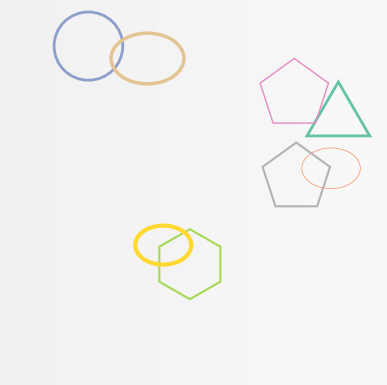[{"shape": "triangle", "thickness": 2, "radius": 0.47, "center": [0.873, 0.694]}, {"shape": "oval", "thickness": 0.5, "radius": 0.38, "center": [0.854, 0.563]}, {"shape": "circle", "thickness": 2, "radius": 0.44, "center": [0.228, 0.88]}, {"shape": "pentagon", "thickness": 1, "radius": 0.46, "center": [0.759, 0.755]}, {"shape": "hexagon", "thickness": 1.5, "radius": 0.45, "center": [0.49, 0.314]}, {"shape": "oval", "thickness": 3, "radius": 0.36, "center": [0.421, 0.363]}, {"shape": "oval", "thickness": 2.5, "radius": 0.47, "center": [0.381, 0.848]}, {"shape": "pentagon", "thickness": 1.5, "radius": 0.46, "center": [0.765, 0.538]}]